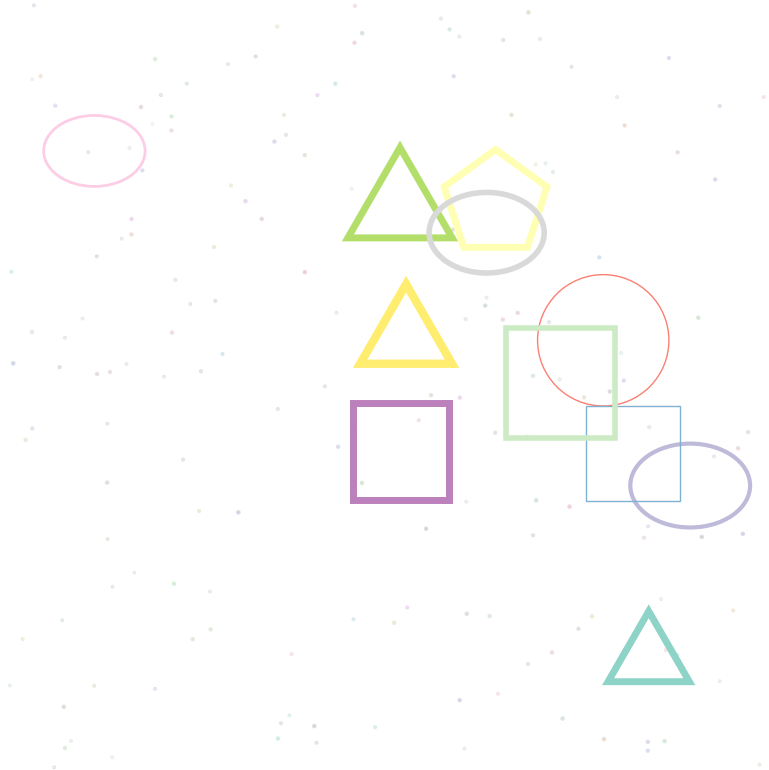[{"shape": "triangle", "thickness": 2.5, "radius": 0.3, "center": [0.842, 0.145]}, {"shape": "pentagon", "thickness": 2.5, "radius": 0.35, "center": [0.644, 0.736]}, {"shape": "oval", "thickness": 1.5, "radius": 0.39, "center": [0.896, 0.369]}, {"shape": "circle", "thickness": 0.5, "radius": 0.43, "center": [0.783, 0.558]}, {"shape": "square", "thickness": 0.5, "radius": 0.31, "center": [0.822, 0.411]}, {"shape": "triangle", "thickness": 2.5, "radius": 0.39, "center": [0.519, 0.73]}, {"shape": "oval", "thickness": 1, "radius": 0.33, "center": [0.123, 0.804]}, {"shape": "oval", "thickness": 2, "radius": 0.37, "center": [0.632, 0.698]}, {"shape": "square", "thickness": 2.5, "radius": 0.31, "center": [0.521, 0.414]}, {"shape": "square", "thickness": 2, "radius": 0.36, "center": [0.728, 0.502]}, {"shape": "triangle", "thickness": 3, "radius": 0.34, "center": [0.527, 0.562]}]